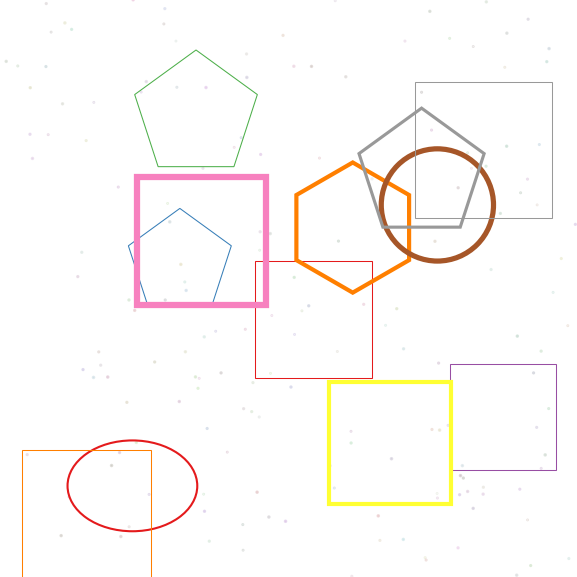[{"shape": "oval", "thickness": 1, "radius": 0.56, "center": [0.229, 0.158]}, {"shape": "square", "thickness": 0.5, "radius": 0.51, "center": [0.543, 0.446]}, {"shape": "pentagon", "thickness": 0.5, "radius": 0.47, "center": [0.311, 0.545]}, {"shape": "pentagon", "thickness": 0.5, "radius": 0.56, "center": [0.339, 0.801]}, {"shape": "square", "thickness": 0.5, "radius": 0.46, "center": [0.871, 0.277]}, {"shape": "hexagon", "thickness": 2, "radius": 0.56, "center": [0.611, 0.605]}, {"shape": "square", "thickness": 0.5, "radius": 0.56, "center": [0.15, 0.109]}, {"shape": "square", "thickness": 2, "radius": 0.53, "center": [0.675, 0.232]}, {"shape": "circle", "thickness": 2.5, "radius": 0.49, "center": [0.757, 0.644]}, {"shape": "square", "thickness": 3, "radius": 0.56, "center": [0.349, 0.582]}, {"shape": "pentagon", "thickness": 1.5, "radius": 0.57, "center": [0.73, 0.698]}, {"shape": "square", "thickness": 0.5, "radius": 0.59, "center": [0.837, 0.74]}]